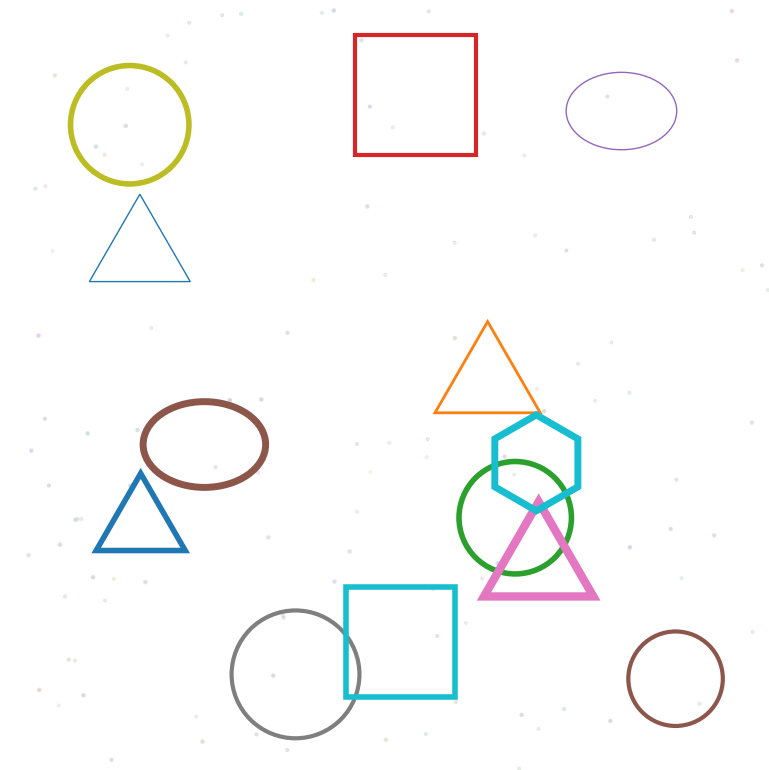[{"shape": "triangle", "thickness": 2, "radius": 0.33, "center": [0.183, 0.318]}, {"shape": "triangle", "thickness": 0.5, "radius": 0.38, "center": [0.182, 0.672]}, {"shape": "triangle", "thickness": 1, "radius": 0.39, "center": [0.633, 0.503]}, {"shape": "circle", "thickness": 2, "radius": 0.37, "center": [0.669, 0.328]}, {"shape": "square", "thickness": 1.5, "radius": 0.39, "center": [0.54, 0.877]}, {"shape": "oval", "thickness": 0.5, "radius": 0.36, "center": [0.807, 0.856]}, {"shape": "oval", "thickness": 2.5, "radius": 0.4, "center": [0.265, 0.423]}, {"shape": "circle", "thickness": 1.5, "radius": 0.31, "center": [0.877, 0.119]}, {"shape": "triangle", "thickness": 3, "radius": 0.41, "center": [0.7, 0.266]}, {"shape": "circle", "thickness": 1.5, "radius": 0.42, "center": [0.384, 0.124]}, {"shape": "circle", "thickness": 2, "radius": 0.38, "center": [0.168, 0.838]}, {"shape": "hexagon", "thickness": 2.5, "radius": 0.31, "center": [0.697, 0.399]}, {"shape": "square", "thickness": 2, "radius": 0.36, "center": [0.52, 0.166]}]